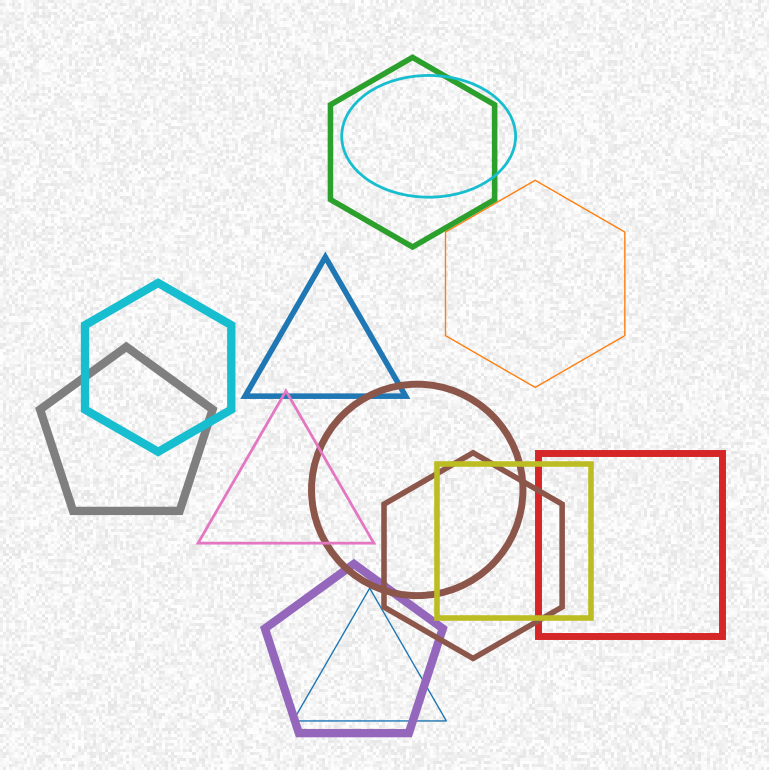[{"shape": "triangle", "thickness": 0.5, "radius": 0.57, "center": [0.48, 0.121]}, {"shape": "triangle", "thickness": 2, "radius": 0.6, "center": [0.423, 0.546]}, {"shape": "hexagon", "thickness": 0.5, "radius": 0.67, "center": [0.695, 0.631]}, {"shape": "hexagon", "thickness": 2, "radius": 0.62, "center": [0.536, 0.802]}, {"shape": "square", "thickness": 2.5, "radius": 0.6, "center": [0.818, 0.293]}, {"shape": "pentagon", "thickness": 3, "radius": 0.61, "center": [0.46, 0.146]}, {"shape": "circle", "thickness": 2.5, "radius": 0.69, "center": [0.542, 0.364]}, {"shape": "hexagon", "thickness": 2, "radius": 0.67, "center": [0.614, 0.278]}, {"shape": "triangle", "thickness": 1, "radius": 0.66, "center": [0.371, 0.36]}, {"shape": "pentagon", "thickness": 3, "radius": 0.59, "center": [0.164, 0.432]}, {"shape": "square", "thickness": 2, "radius": 0.5, "center": [0.668, 0.298]}, {"shape": "hexagon", "thickness": 3, "radius": 0.55, "center": [0.205, 0.523]}, {"shape": "oval", "thickness": 1, "radius": 0.56, "center": [0.557, 0.823]}]